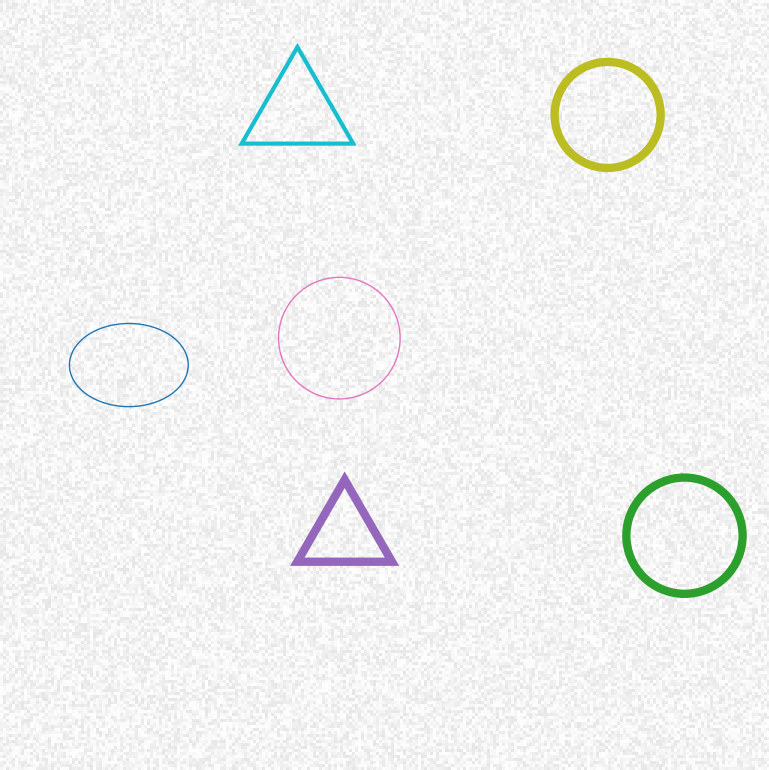[{"shape": "oval", "thickness": 0.5, "radius": 0.39, "center": [0.167, 0.526]}, {"shape": "circle", "thickness": 3, "radius": 0.38, "center": [0.889, 0.304]}, {"shape": "triangle", "thickness": 3, "radius": 0.36, "center": [0.448, 0.306]}, {"shape": "circle", "thickness": 0.5, "radius": 0.39, "center": [0.441, 0.561]}, {"shape": "circle", "thickness": 3, "radius": 0.34, "center": [0.789, 0.851]}, {"shape": "triangle", "thickness": 1.5, "radius": 0.42, "center": [0.386, 0.855]}]